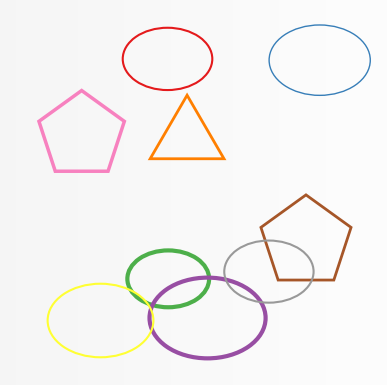[{"shape": "oval", "thickness": 1.5, "radius": 0.58, "center": [0.432, 0.847]}, {"shape": "oval", "thickness": 1, "radius": 0.65, "center": [0.825, 0.844]}, {"shape": "oval", "thickness": 3, "radius": 0.53, "center": [0.434, 0.276]}, {"shape": "oval", "thickness": 3, "radius": 0.75, "center": [0.536, 0.174]}, {"shape": "triangle", "thickness": 2, "radius": 0.55, "center": [0.483, 0.643]}, {"shape": "oval", "thickness": 1.5, "radius": 0.68, "center": [0.259, 0.168]}, {"shape": "pentagon", "thickness": 2, "radius": 0.61, "center": [0.79, 0.372]}, {"shape": "pentagon", "thickness": 2.5, "radius": 0.58, "center": [0.211, 0.649]}, {"shape": "oval", "thickness": 1.5, "radius": 0.58, "center": [0.694, 0.295]}]